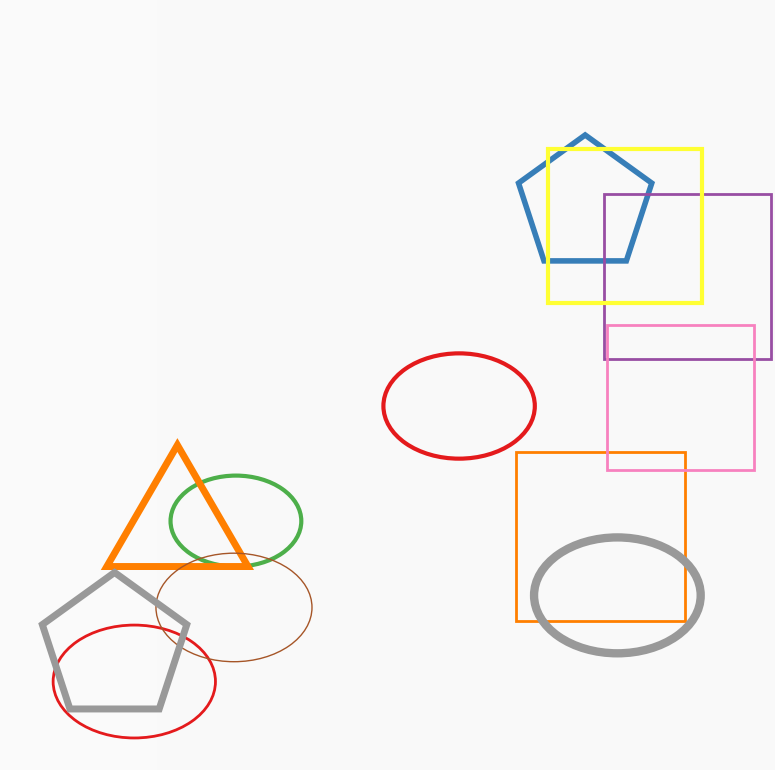[{"shape": "oval", "thickness": 1, "radius": 0.52, "center": [0.173, 0.115]}, {"shape": "oval", "thickness": 1.5, "radius": 0.49, "center": [0.592, 0.473]}, {"shape": "pentagon", "thickness": 2, "radius": 0.45, "center": [0.755, 0.734]}, {"shape": "oval", "thickness": 1.5, "radius": 0.42, "center": [0.304, 0.323]}, {"shape": "square", "thickness": 1, "radius": 0.54, "center": [0.887, 0.641]}, {"shape": "square", "thickness": 1, "radius": 0.55, "center": [0.775, 0.303]}, {"shape": "triangle", "thickness": 2.5, "radius": 0.53, "center": [0.229, 0.317]}, {"shape": "square", "thickness": 1.5, "radius": 0.5, "center": [0.806, 0.706]}, {"shape": "oval", "thickness": 0.5, "radius": 0.5, "center": [0.302, 0.211]}, {"shape": "square", "thickness": 1, "radius": 0.47, "center": [0.878, 0.484]}, {"shape": "oval", "thickness": 3, "radius": 0.54, "center": [0.797, 0.227]}, {"shape": "pentagon", "thickness": 2.5, "radius": 0.49, "center": [0.148, 0.159]}]